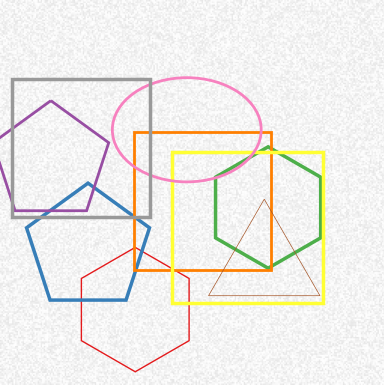[{"shape": "hexagon", "thickness": 1, "radius": 0.81, "center": [0.351, 0.196]}, {"shape": "pentagon", "thickness": 2.5, "radius": 0.84, "center": [0.229, 0.356]}, {"shape": "hexagon", "thickness": 2.5, "radius": 0.79, "center": [0.696, 0.461]}, {"shape": "pentagon", "thickness": 2, "radius": 0.79, "center": [0.132, 0.581]}, {"shape": "square", "thickness": 2, "radius": 0.89, "center": [0.526, 0.478]}, {"shape": "square", "thickness": 2.5, "radius": 0.98, "center": [0.643, 0.409]}, {"shape": "triangle", "thickness": 0.5, "radius": 0.84, "center": [0.686, 0.315]}, {"shape": "oval", "thickness": 2, "radius": 0.97, "center": [0.485, 0.663]}, {"shape": "square", "thickness": 2.5, "radius": 0.9, "center": [0.21, 0.616]}]